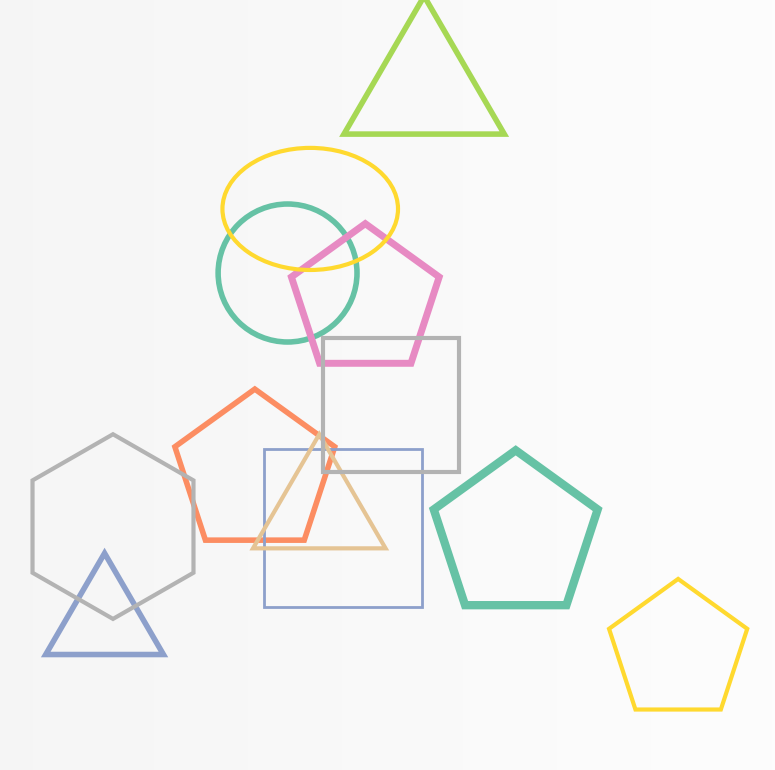[{"shape": "circle", "thickness": 2, "radius": 0.45, "center": [0.371, 0.645]}, {"shape": "pentagon", "thickness": 3, "radius": 0.56, "center": [0.665, 0.304]}, {"shape": "pentagon", "thickness": 2, "radius": 0.54, "center": [0.329, 0.386]}, {"shape": "square", "thickness": 1, "radius": 0.51, "center": [0.443, 0.314]}, {"shape": "triangle", "thickness": 2, "radius": 0.44, "center": [0.135, 0.194]}, {"shape": "pentagon", "thickness": 2.5, "radius": 0.5, "center": [0.471, 0.609]}, {"shape": "triangle", "thickness": 2, "radius": 0.6, "center": [0.547, 0.886]}, {"shape": "oval", "thickness": 1.5, "radius": 0.57, "center": [0.4, 0.729]}, {"shape": "pentagon", "thickness": 1.5, "radius": 0.47, "center": [0.875, 0.154]}, {"shape": "triangle", "thickness": 1.5, "radius": 0.49, "center": [0.412, 0.337]}, {"shape": "hexagon", "thickness": 1.5, "radius": 0.6, "center": [0.146, 0.316]}, {"shape": "square", "thickness": 1.5, "radius": 0.44, "center": [0.504, 0.474]}]